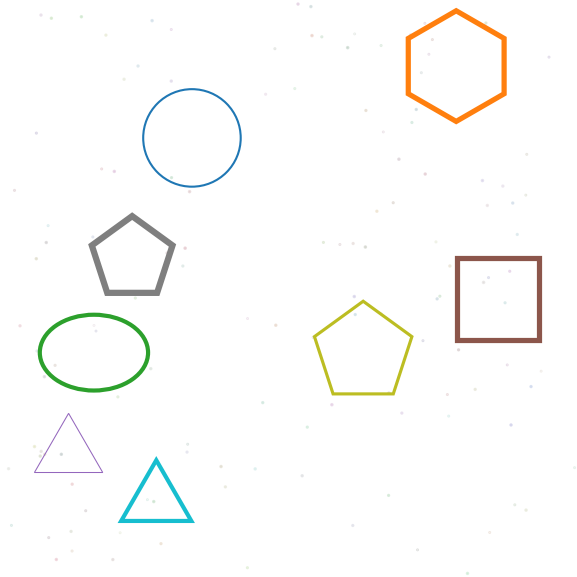[{"shape": "circle", "thickness": 1, "radius": 0.42, "center": [0.332, 0.76]}, {"shape": "hexagon", "thickness": 2.5, "radius": 0.48, "center": [0.79, 0.885]}, {"shape": "oval", "thickness": 2, "radius": 0.47, "center": [0.163, 0.389]}, {"shape": "triangle", "thickness": 0.5, "radius": 0.34, "center": [0.119, 0.215]}, {"shape": "square", "thickness": 2.5, "radius": 0.35, "center": [0.862, 0.481]}, {"shape": "pentagon", "thickness": 3, "radius": 0.37, "center": [0.229, 0.551]}, {"shape": "pentagon", "thickness": 1.5, "radius": 0.44, "center": [0.629, 0.389]}, {"shape": "triangle", "thickness": 2, "radius": 0.35, "center": [0.271, 0.132]}]